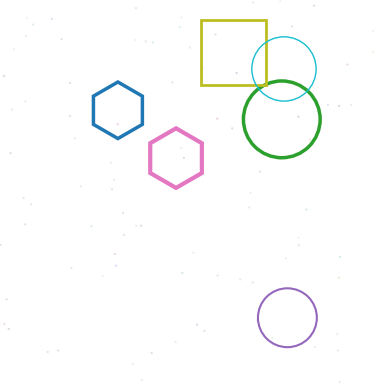[{"shape": "hexagon", "thickness": 2.5, "radius": 0.37, "center": [0.306, 0.714]}, {"shape": "circle", "thickness": 2.5, "radius": 0.5, "center": [0.732, 0.69]}, {"shape": "circle", "thickness": 1.5, "radius": 0.38, "center": [0.746, 0.175]}, {"shape": "hexagon", "thickness": 3, "radius": 0.39, "center": [0.457, 0.589]}, {"shape": "square", "thickness": 2, "radius": 0.42, "center": [0.607, 0.863]}, {"shape": "circle", "thickness": 1, "radius": 0.42, "center": [0.738, 0.821]}]